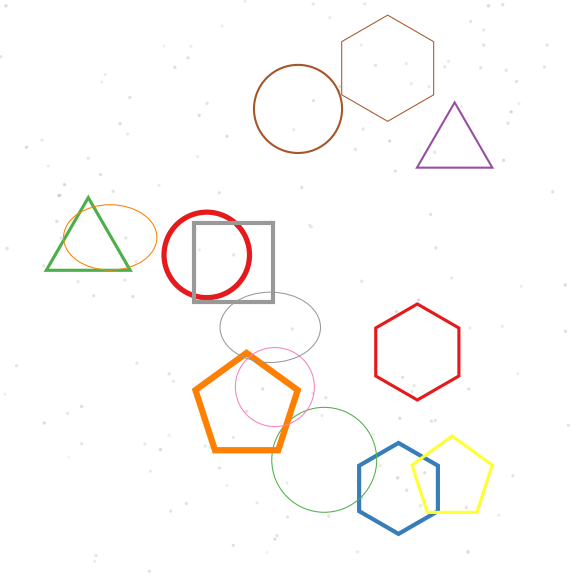[{"shape": "circle", "thickness": 2.5, "radius": 0.37, "center": [0.358, 0.558]}, {"shape": "hexagon", "thickness": 1.5, "radius": 0.42, "center": [0.723, 0.39]}, {"shape": "hexagon", "thickness": 2, "radius": 0.39, "center": [0.69, 0.153]}, {"shape": "circle", "thickness": 0.5, "radius": 0.45, "center": [0.561, 0.203]}, {"shape": "triangle", "thickness": 1.5, "radius": 0.42, "center": [0.153, 0.573]}, {"shape": "triangle", "thickness": 1, "radius": 0.38, "center": [0.787, 0.746]}, {"shape": "oval", "thickness": 0.5, "radius": 0.4, "center": [0.191, 0.588]}, {"shape": "pentagon", "thickness": 3, "radius": 0.47, "center": [0.427, 0.295]}, {"shape": "pentagon", "thickness": 1.5, "radius": 0.37, "center": [0.783, 0.171]}, {"shape": "hexagon", "thickness": 0.5, "radius": 0.46, "center": [0.671, 0.881]}, {"shape": "circle", "thickness": 1, "radius": 0.38, "center": [0.516, 0.811]}, {"shape": "circle", "thickness": 0.5, "radius": 0.34, "center": [0.476, 0.329]}, {"shape": "square", "thickness": 2, "radius": 0.34, "center": [0.404, 0.545]}, {"shape": "oval", "thickness": 0.5, "radius": 0.43, "center": [0.468, 0.432]}]